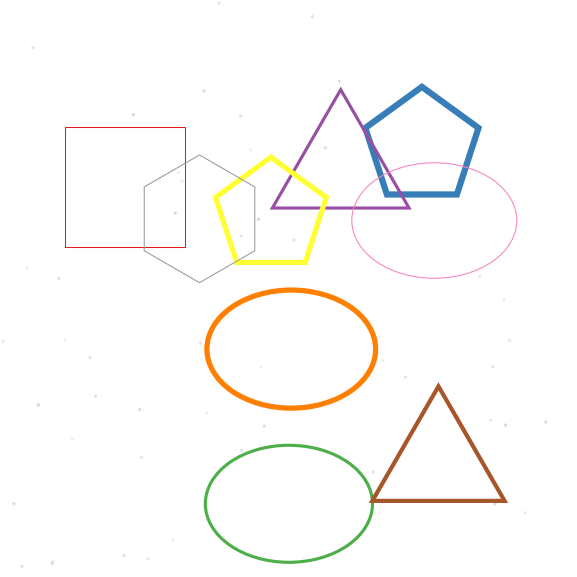[{"shape": "square", "thickness": 0.5, "radius": 0.52, "center": [0.216, 0.676]}, {"shape": "pentagon", "thickness": 3, "radius": 0.52, "center": [0.731, 0.746]}, {"shape": "oval", "thickness": 1.5, "radius": 0.72, "center": [0.5, 0.127]}, {"shape": "triangle", "thickness": 1.5, "radius": 0.68, "center": [0.59, 0.707]}, {"shape": "oval", "thickness": 2.5, "radius": 0.73, "center": [0.504, 0.395]}, {"shape": "pentagon", "thickness": 2.5, "radius": 0.5, "center": [0.469, 0.626]}, {"shape": "triangle", "thickness": 2, "radius": 0.66, "center": [0.759, 0.198]}, {"shape": "oval", "thickness": 0.5, "radius": 0.71, "center": [0.752, 0.617]}, {"shape": "hexagon", "thickness": 0.5, "radius": 0.55, "center": [0.345, 0.62]}]